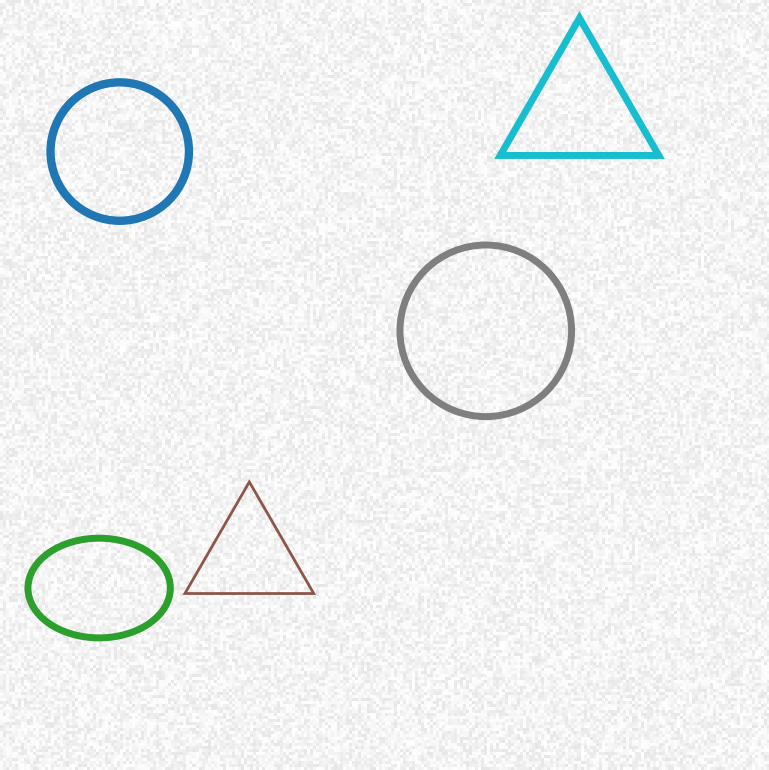[{"shape": "circle", "thickness": 3, "radius": 0.45, "center": [0.155, 0.803]}, {"shape": "oval", "thickness": 2.5, "radius": 0.46, "center": [0.129, 0.236]}, {"shape": "triangle", "thickness": 1, "radius": 0.48, "center": [0.324, 0.277]}, {"shape": "circle", "thickness": 2.5, "radius": 0.56, "center": [0.631, 0.57]}, {"shape": "triangle", "thickness": 2.5, "radius": 0.59, "center": [0.753, 0.858]}]